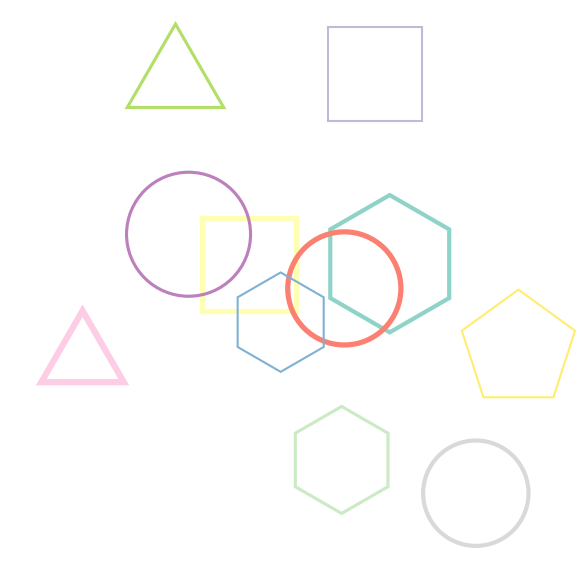[{"shape": "hexagon", "thickness": 2, "radius": 0.59, "center": [0.675, 0.542]}, {"shape": "square", "thickness": 2.5, "radius": 0.4, "center": [0.431, 0.541]}, {"shape": "square", "thickness": 1, "radius": 0.41, "center": [0.65, 0.871]}, {"shape": "circle", "thickness": 2.5, "radius": 0.49, "center": [0.596, 0.5]}, {"shape": "hexagon", "thickness": 1, "radius": 0.43, "center": [0.486, 0.441]}, {"shape": "triangle", "thickness": 1.5, "radius": 0.48, "center": [0.304, 0.861]}, {"shape": "triangle", "thickness": 3, "radius": 0.41, "center": [0.143, 0.379]}, {"shape": "circle", "thickness": 2, "radius": 0.46, "center": [0.824, 0.145]}, {"shape": "circle", "thickness": 1.5, "radius": 0.54, "center": [0.327, 0.594]}, {"shape": "hexagon", "thickness": 1.5, "radius": 0.46, "center": [0.592, 0.203]}, {"shape": "pentagon", "thickness": 1, "radius": 0.52, "center": [0.898, 0.395]}]